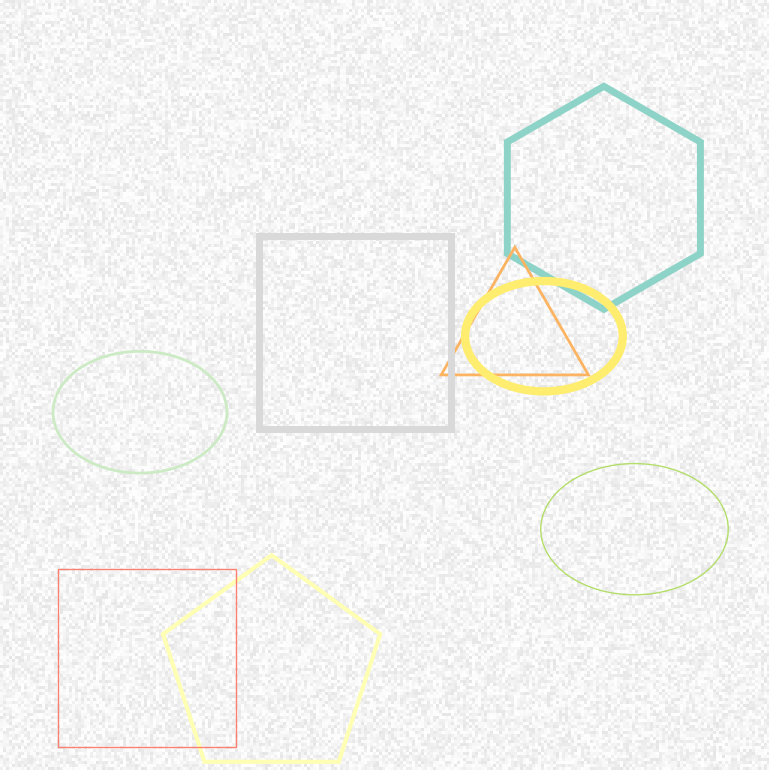[{"shape": "hexagon", "thickness": 2.5, "radius": 0.72, "center": [0.784, 0.743]}, {"shape": "pentagon", "thickness": 1.5, "radius": 0.74, "center": [0.353, 0.131]}, {"shape": "square", "thickness": 0.5, "radius": 0.58, "center": [0.191, 0.145]}, {"shape": "triangle", "thickness": 1, "radius": 0.55, "center": [0.669, 0.568]}, {"shape": "oval", "thickness": 0.5, "radius": 0.61, "center": [0.824, 0.313]}, {"shape": "square", "thickness": 2.5, "radius": 0.63, "center": [0.461, 0.568]}, {"shape": "oval", "thickness": 1, "radius": 0.56, "center": [0.182, 0.465]}, {"shape": "oval", "thickness": 3, "radius": 0.51, "center": [0.706, 0.563]}]